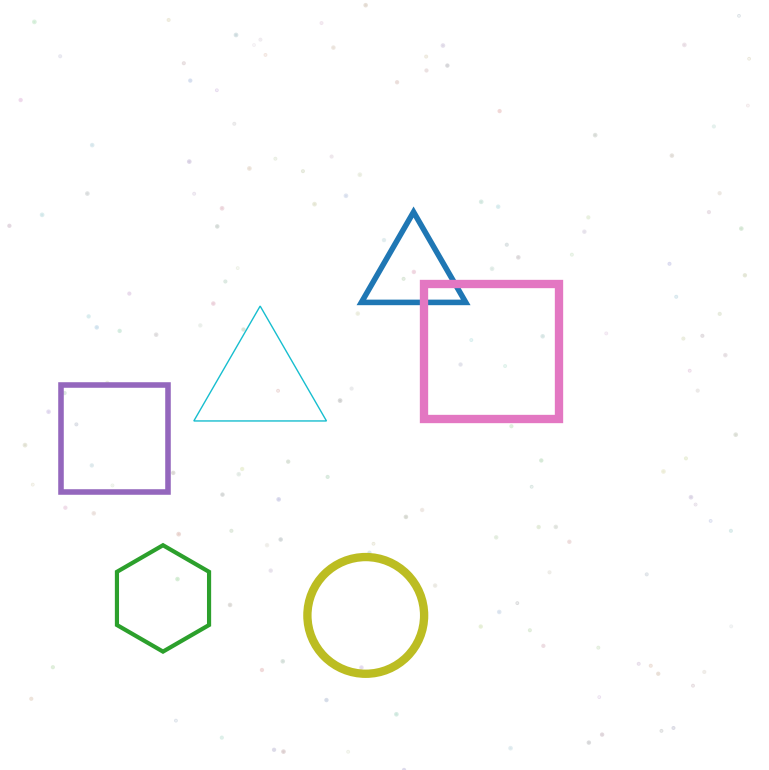[{"shape": "triangle", "thickness": 2, "radius": 0.39, "center": [0.537, 0.646]}, {"shape": "hexagon", "thickness": 1.5, "radius": 0.35, "center": [0.212, 0.223]}, {"shape": "square", "thickness": 2, "radius": 0.35, "center": [0.149, 0.43]}, {"shape": "square", "thickness": 3, "radius": 0.44, "center": [0.638, 0.543]}, {"shape": "circle", "thickness": 3, "radius": 0.38, "center": [0.475, 0.201]}, {"shape": "triangle", "thickness": 0.5, "radius": 0.5, "center": [0.338, 0.503]}]